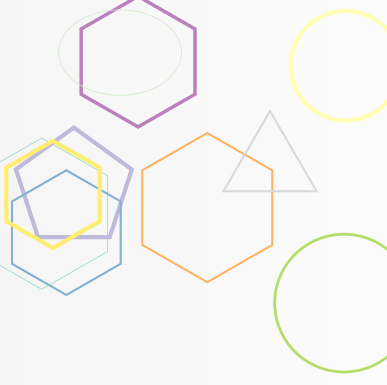[{"shape": "hexagon", "thickness": 0.5, "radius": 0.98, "center": [0.108, 0.445]}, {"shape": "circle", "thickness": 3, "radius": 0.71, "center": [0.892, 0.829]}, {"shape": "pentagon", "thickness": 3, "radius": 0.79, "center": [0.191, 0.511]}, {"shape": "hexagon", "thickness": 1.5, "radius": 0.81, "center": [0.171, 0.396]}, {"shape": "hexagon", "thickness": 1.5, "radius": 0.97, "center": [0.535, 0.461]}, {"shape": "circle", "thickness": 2, "radius": 0.89, "center": [0.888, 0.213]}, {"shape": "triangle", "thickness": 1.5, "radius": 0.69, "center": [0.697, 0.573]}, {"shape": "hexagon", "thickness": 2.5, "radius": 0.85, "center": [0.356, 0.84]}, {"shape": "oval", "thickness": 0.5, "radius": 0.79, "center": [0.31, 0.863]}, {"shape": "hexagon", "thickness": 3, "radius": 0.7, "center": [0.137, 0.495]}]